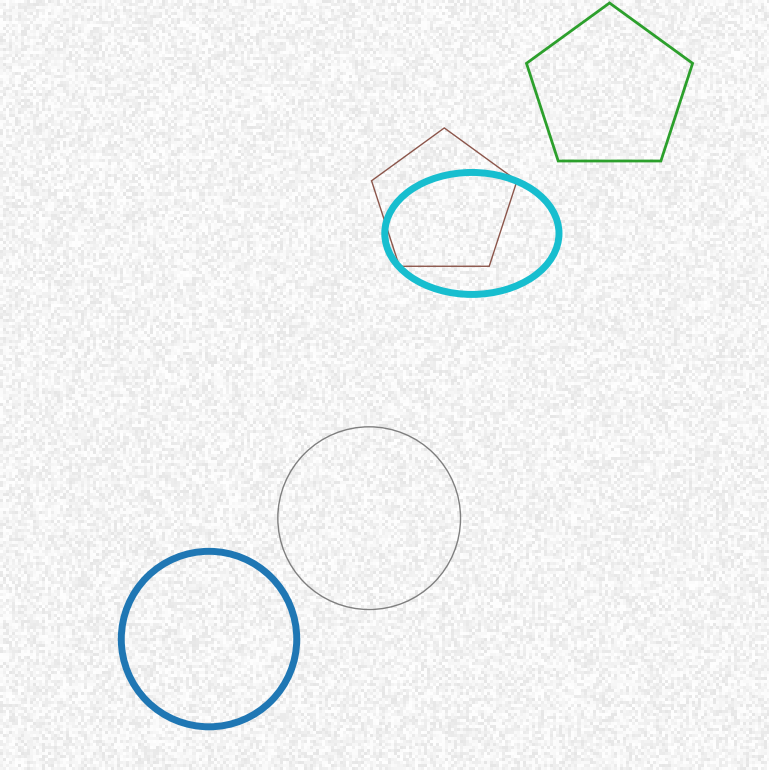[{"shape": "circle", "thickness": 2.5, "radius": 0.57, "center": [0.271, 0.17]}, {"shape": "pentagon", "thickness": 1, "radius": 0.57, "center": [0.792, 0.883]}, {"shape": "pentagon", "thickness": 0.5, "radius": 0.5, "center": [0.577, 0.735]}, {"shape": "circle", "thickness": 0.5, "radius": 0.59, "center": [0.479, 0.327]}, {"shape": "oval", "thickness": 2.5, "radius": 0.57, "center": [0.613, 0.697]}]